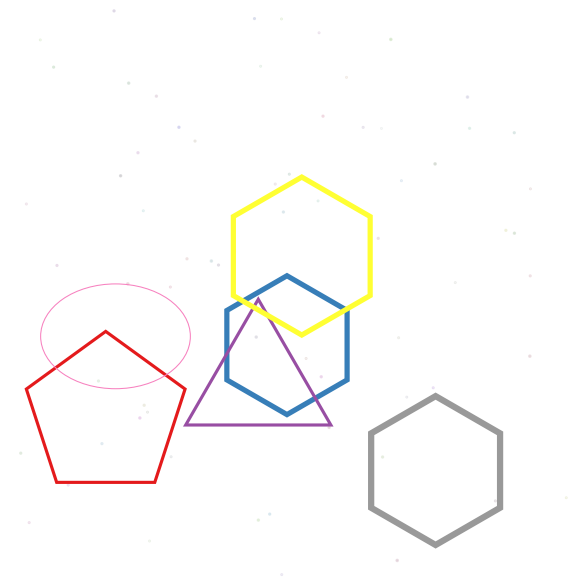[{"shape": "pentagon", "thickness": 1.5, "radius": 0.72, "center": [0.183, 0.281]}, {"shape": "hexagon", "thickness": 2.5, "radius": 0.6, "center": [0.497, 0.401]}, {"shape": "triangle", "thickness": 1.5, "radius": 0.73, "center": [0.447, 0.336]}, {"shape": "hexagon", "thickness": 2.5, "radius": 0.68, "center": [0.523, 0.556]}, {"shape": "oval", "thickness": 0.5, "radius": 0.65, "center": [0.2, 0.417]}, {"shape": "hexagon", "thickness": 3, "radius": 0.64, "center": [0.754, 0.184]}]